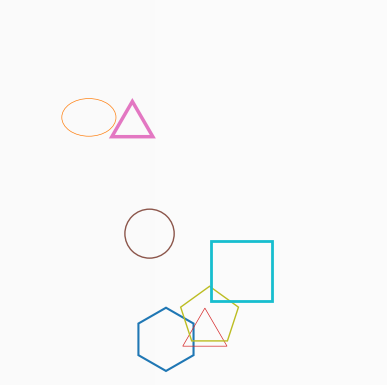[{"shape": "hexagon", "thickness": 1.5, "radius": 0.41, "center": [0.428, 0.119]}, {"shape": "oval", "thickness": 0.5, "radius": 0.35, "center": [0.229, 0.695]}, {"shape": "triangle", "thickness": 0.5, "radius": 0.33, "center": [0.529, 0.134]}, {"shape": "circle", "thickness": 1, "radius": 0.32, "center": [0.386, 0.393]}, {"shape": "triangle", "thickness": 2.5, "radius": 0.31, "center": [0.342, 0.675]}, {"shape": "pentagon", "thickness": 1, "radius": 0.39, "center": [0.541, 0.178]}, {"shape": "square", "thickness": 2, "radius": 0.39, "center": [0.623, 0.295]}]